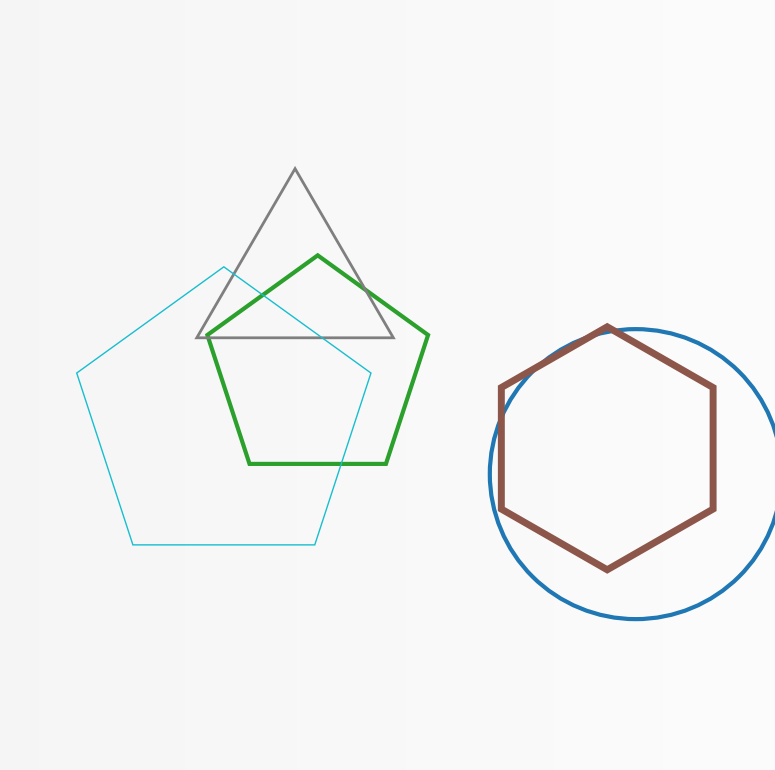[{"shape": "circle", "thickness": 1.5, "radius": 0.94, "center": [0.82, 0.384]}, {"shape": "pentagon", "thickness": 1.5, "radius": 0.75, "center": [0.41, 0.519]}, {"shape": "hexagon", "thickness": 2.5, "radius": 0.79, "center": [0.784, 0.418]}, {"shape": "triangle", "thickness": 1, "radius": 0.73, "center": [0.381, 0.635]}, {"shape": "pentagon", "thickness": 0.5, "radius": 1.0, "center": [0.289, 0.454]}]